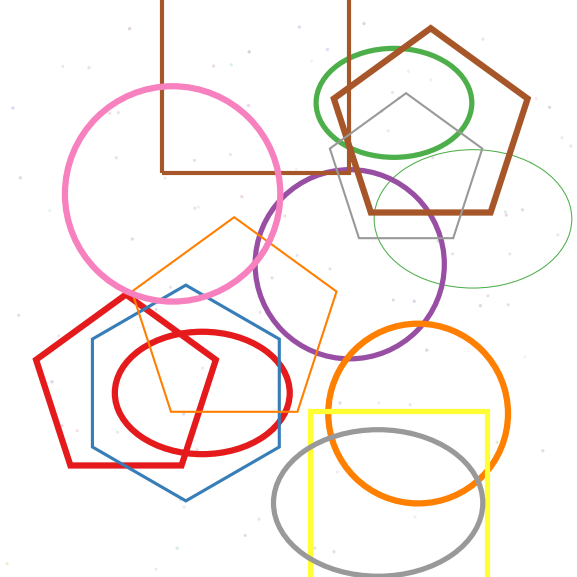[{"shape": "pentagon", "thickness": 3, "radius": 0.82, "center": [0.218, 0.326]}, {"shape": "oval", "thickness": 3, "radius": 0.76, "center": [0.35, 0.319]}, {"shape": "hexagon", "thickness": 1.5, "radius": 0.93, "center": [0.322, 0.319]}, {"shape": "oval", "thickness": 0.5, "radius": 0.86, "center": [0.819, 0.62]}, {"shape": "oval", "thickness": 2.5, "radius": 0.67, "center": [0.682, 0.821]}, {"shape": "circle", "thickness": 2.5, "radius": 0.82, "center": [0.606, 0.542]}, {"shape": "circle", "thickness": 3, "radius": 0.78, "center": [0.724, 0.283]}, {"shape": "pentagon", "thickness": 1, "radius": 0.93, "center": [0.406, 0.437]}, {"shape": "square", "thickness": 2.5, "radius": 0.77, "center": [0.69, 0.134]}, {"shape": "pentagon", "thickness": 3, "radius": 0.88, "center": [0.746, 0.774]}, {"shape": "square", "thickness": 2, "radius": 0.81, "center": [0.443, 0.862]}, {"shape": "circle", "thickness": 3, "radius": 0.93, "center": [0.299, 0.663]}, {"shape": "oval", "thickness": 2.5, "radius": 0.91, "center": [0.655, 0.128]}, {"shape": "pentagon", "thickness": 1, "radius": 0.69, "center": [0.703, 0.699]}]